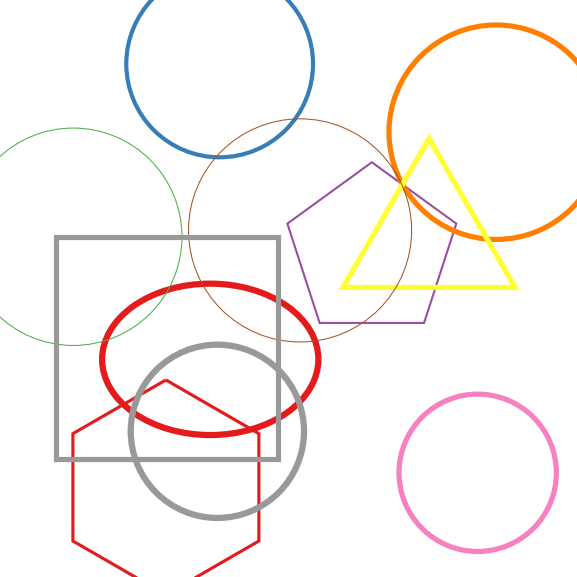[{"shape": "oval", "thickness": 3, "radius": 0.94, "center": [0.364, 0.377]}, {"shape": "hexagon", "thickness": 1.5, "radius": 0.93, "center": [0.287, 0.155]}, {"shape": "circle", "thickness": 2, "radius": 0.81, "center": [0.38, 0.888]}, {"shape": "circle", "thickness": 0.5, "radius": 0.94, "center": [0.127, 0.589]}, {"shape": "pentagon", "thickness": 1, "radius": 0.77, "center": [0.644, 0.564]}, {"shape": "circle", "thickness": 2.5, "radius": 0.93, "center": [0.859, 0.77]}, {"shape": "triangle", "thickness": 2.5, "radius": 0.86, "center": [0.743, 0.587]}, {"shape": "circle", "thickness": 0.5, "radius": 0.97, "center": [0.52, 0.6]}, {"shape": "circle", "thickness": 2.5, "radius": 0.68, "center": [0.827, 0.18]}, {"shape": "circle", "thickness": 3, "radius": 0.75, "center": [0.376, 0.252]}, {"shape": "square", "thickness": 2.5, "radius": 0.96, "center": [0.289, 0.396]}]